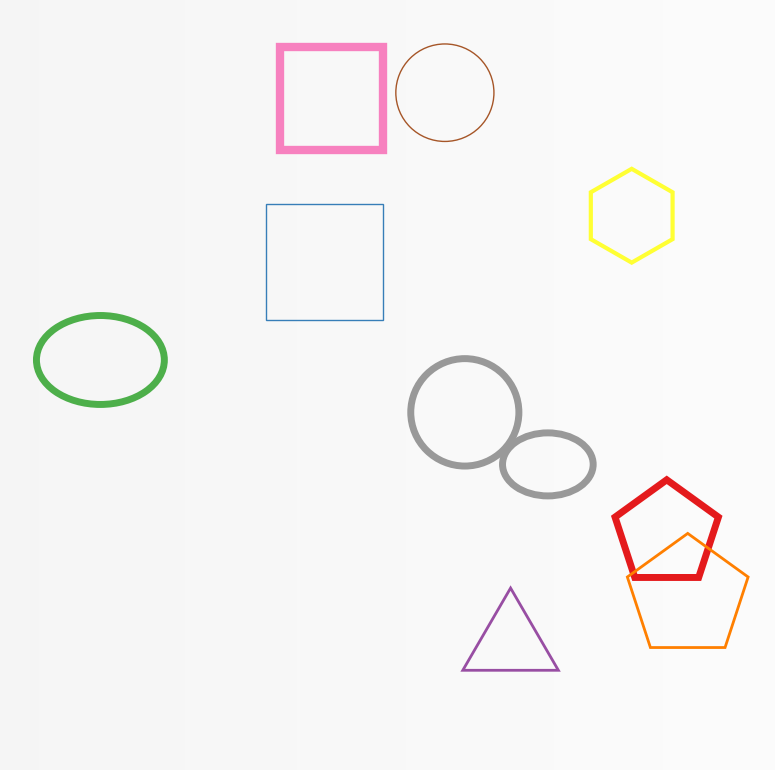[{"shape": "pentagon", "thickness": 2.5, "radius": 0.35, "center": [0.86, 0.307]}, {"shape": "square", "thickness": 0.5, "radius": 0.38, "center": [0.418, 0.659]}, {"shape": "oval", "thickness": 2.5, "radius": 0.41, "center": [0.13, 0.532]}, {"shape": "triangle", "thickness": 1, "radius": 0.36, "center": [0.659, 0.165]}, {"shape": "pentagon", "thickness": 1, "radius": 0.41, "center": [0.887, 0.225]}, {"shape": "hexagon", "thickness": 1.5, "radius": 0.3, "center": [0.815, 0.72]}, {"shape": "circle", "thickness": 0.5, "radius": 0.32, "center": [0.574, 0.88]}, {"shape": "square", "thickness": 3, "radius": 0.33, "center": [0.427, 0.872]}, {"shape": "oval", "thickness": 2.5, "radius": 0.29, "center": [0.707, 0.397]}, {"shape": "circle", "thickness": 2.5, "radius": 0.35, "center": [0.6, 0.464]}]